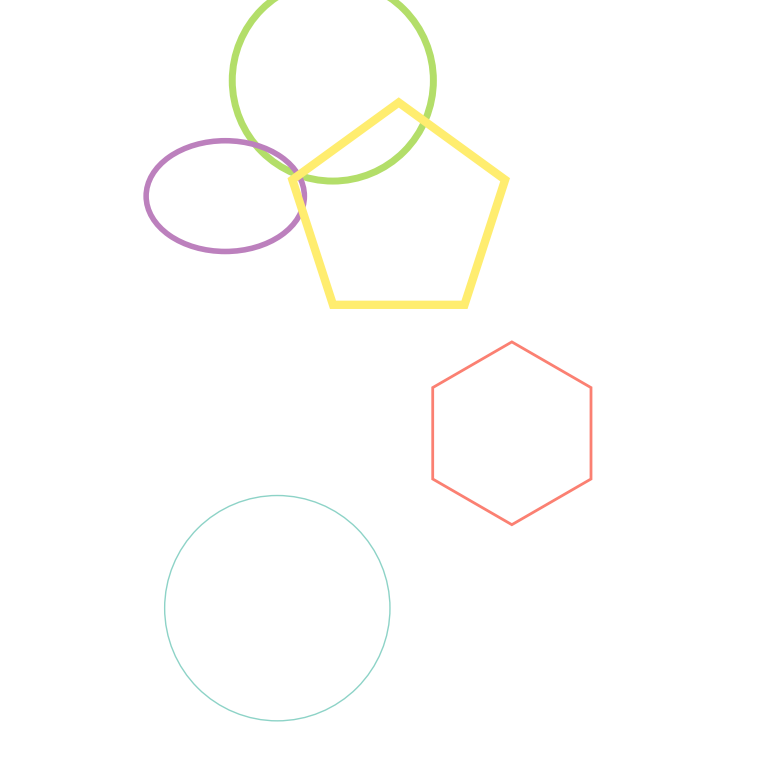[{"shape": "circle", "thickness": 0.5, "radius": 0.73, "center": [0.36, 0.21]}, {"shape": "hexagon", "thickness": 1, "radius": 0.59, "center": [0.665, 0.437]}, {"shape": "circle", "thickness": 2.5, "radius": 0.65, "center": [0.432, 0.895]}, {"shape": "oval", "thickness": 2, "radius": 0.51, "center": [0.293, 0.745]}, {"shape": "pentagon", "thickness": 3, "radius": 0.73, "center": [0.518, 0.722]}]